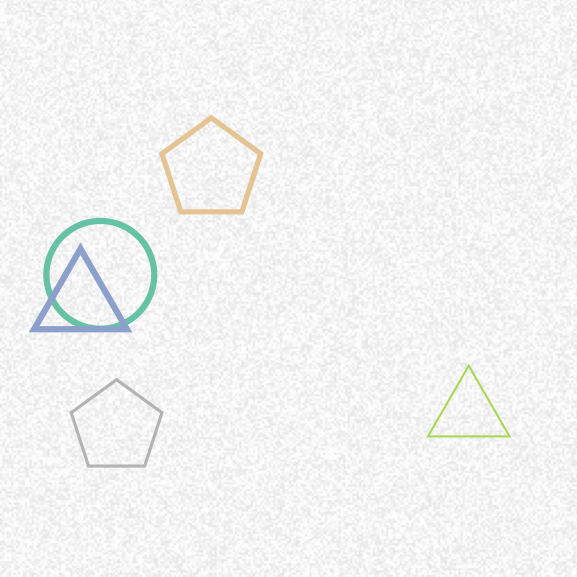[{"shape": "circle", "thickness": 3, "radius": 0.47, "center": [0.174, 0.523]}, {"shape": "triangle", "thickness": 3, "radius": 0.46, "center": [0.139, 0.475]}, {"shape": "triangle", "thickness": 1, "radius": 0.41, "center": [0.812, 0.284]}, {"shape": "pentagon", "thickness": 2.5, "radius": 0.45, "center": [0.366, 0.705]}, {"shape": "pentagon", "thickness": 1.5, "radius": 0.41, "center": [0.202, 0.259]}]